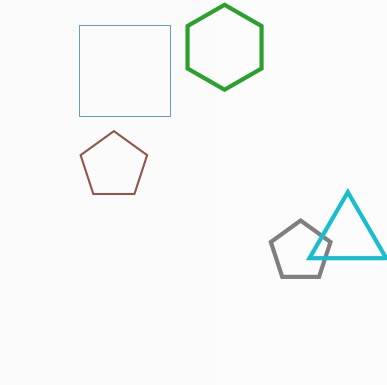[{"shape": "square", "thickness": 0.5, "radius": 0.59, "center": [0.321, 0.817]}, {"shape": "hexagon", "thickness": 3, "radius": 0.55, "center": [0.58, 0.877]}, {"shape": "pentagon", "thickness": 1.5, "radius": 0.45, "center": [0.294, 0.569]}, {"shape": "pentagon", "thickness": 3, "radius": 0.4, "center": [0.776, 0.346]}, {"shape": "triangle", "thickness": 3, "radius": 0.57, "center": [0.898, 0.387]}]